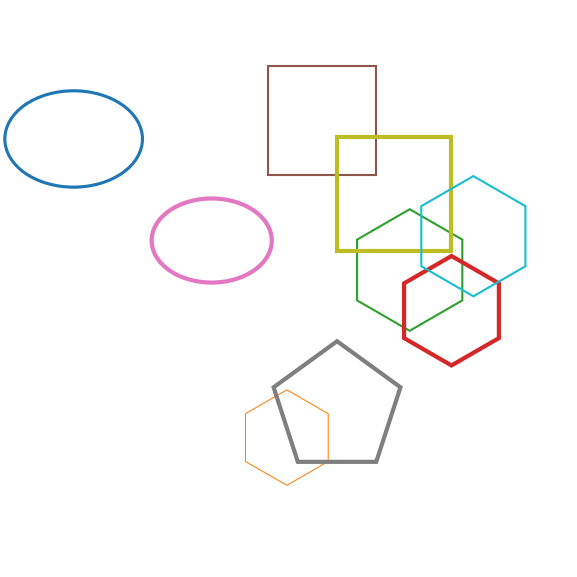[{"shape": "oval", "thickness": 1.5, "radius": 0.6, "center": [0.128, 0.758]}, {"shape": "hexagon", "thickness": 0.5, "radius": 0.41, "center": [0.497, 0.241]}, {"shape": "hexagon", "thickness": 1, "radius": 0.53, "center": [0.709, 0.532]}, {"shape": "hexagon", "thickness": 2, "radius": 0.47, "center": [0.782, 0.461]}, {"shape": "square", "thickness": 1, "radius": 0.47, "center": [0.558, 0.79]}, {"shape": "oval", "thickness": 2, "radius": 0.52, "center": [0.367, 0.583]}, {"shape": "pentagon", "thickness": 2, "radius": 0.58, "center": [0.584, 0.293]}, {"shape": "square", "thickness": 2, "radius": 0.49, "center": [0.682, 0.663]}, {"shape": "hexagon", "thickness": 1, "radius": 0.52, "center": [0.82, 0.59]}]